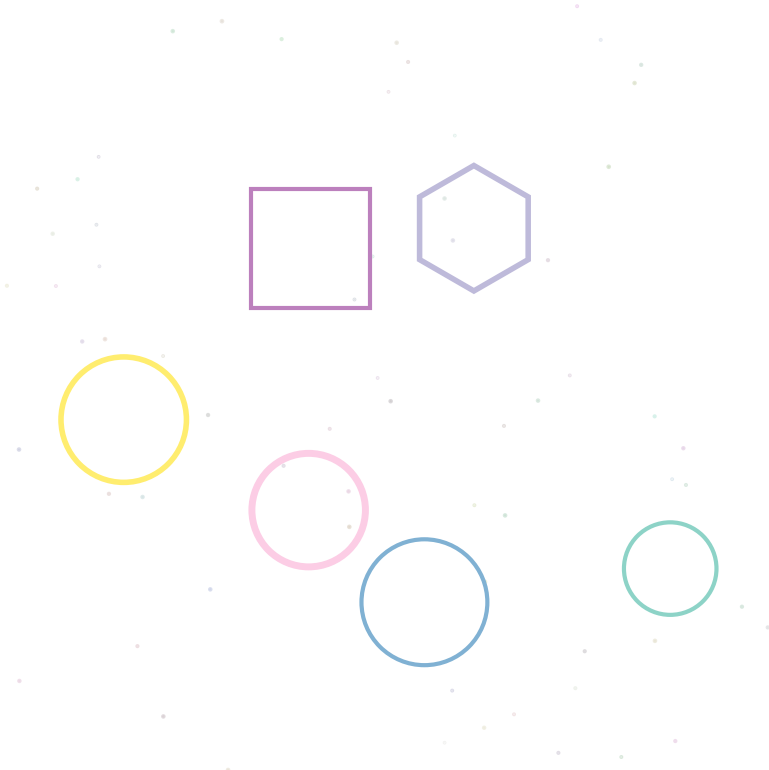[{"shape": "circle", "thickness": 1.5, "radius": 0.3, "center": [0.87, 0.262]}, {"shape": "hexagon", "thickness": 2, "radius": 0.41, "center": [0.615, 0.704]}, {"shape": "circle", "thickness": 1.5, "radius": 0.41, "center": [0.551, 0.218]}, {"shape": "circle", "thickness": 2.5, "radius": 0.37, "center": [0.401, 0.338]}, {"shape": "square", "thickness": 1.5, "radius": 0.38, "center": [0.403, 0.677]}, {"shape": "circle", "thickness": 2, "radius": 0.41, "center": [0.161, 0.455]}]